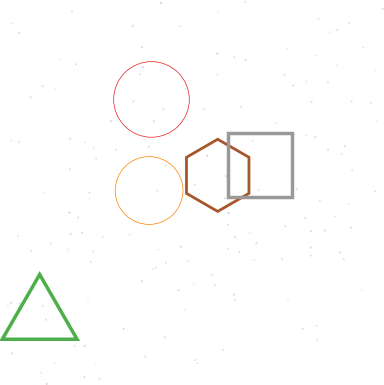[{"shape": "circle", "thickness": 0.5, "radius": 0.49, "center": [0.393, 0.742]}, {"shape": "triangle", "thickness": 2.5, "radius": 0.56, "center": [0.103, 0.175]}, {"shape": "circle", "thickness": 0.5, "radius": 0.44, "center": [0.387, 0.505]}, {"shape": "hexagon", "thickness": 2, "radius": 0.47, "center": [0.565, 0.545]}, {"shape": "square", "thickness": 2.5, "radius": 0.42, "center": [0.675, 0.572]}]